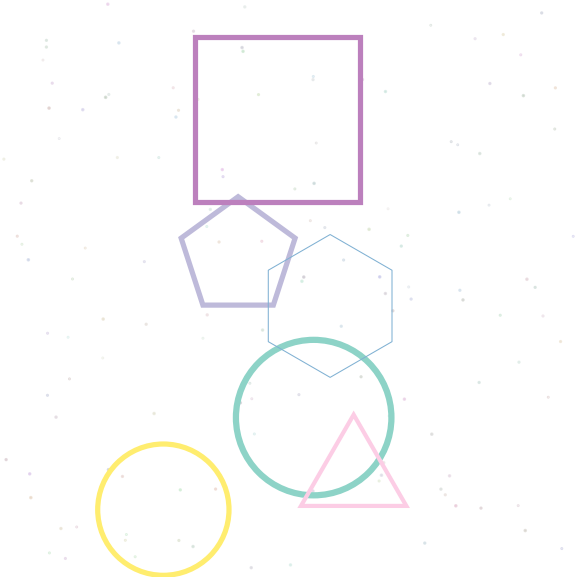[{"shape": "circle", "thickness": 3, "radius": 0.67, "center": [0.543, 0.276]}, {"shape": "pentagon", "thickness": 2.5, "radius": 0.52, "center": [0.412, 0.555]}, {"shape": "hexagon", "thickness": 0.5, "radius": 0.62, "center": [0.572, 0.469]}, {"shape": "triangle", "thickness": 2, "radius": 0.53, "center": [0.612, 0.176]}, {"shape": "square", "thickness": 2.5, "radius": 0.71, "center": [0.48, 0.792]}, {"shape": "circle", "thickness": 2.5, "radius": 0.57, "center": [0.283, 0.117]}]